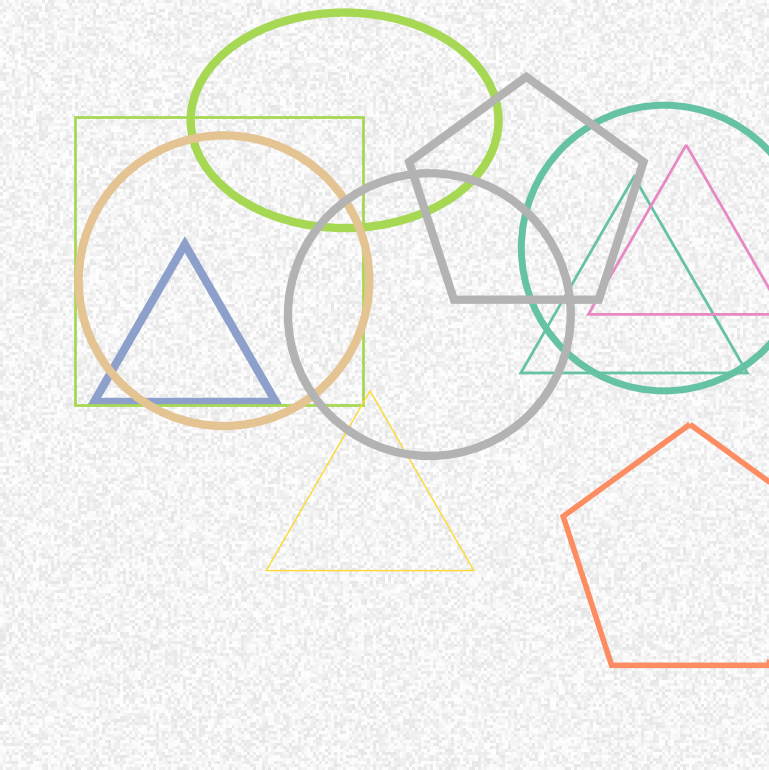[{"shape": "circle", "thickness": 2.5, "radius": 0.93, "center": [0.863, 0.678]}, {"shape": "triangle", "thickness": 1, "radius": 0.85, "center": [0.823, 0.601]}, {"shape": "pentagon", "thickness": 2, "radius": 0.87, "center": [0.896, 0.276]}, {"shape": "triangle", "thickness": 3, "radius": 0.68, "center": [0.24, 0.546]}, {"shape": "triangle", "thickness": 1, "radius": 0.73, "center": [0.891, 0.665]}, {"shape": "square", "thickness": 1, "radius": 0.94, "center": [0.284, 0.661]}, {"shape": "oval", "thickness": 3, "radius": 1.0, "center": [0.448, 0.844]}, {"shape": "triangle", "thickness": 0.5, "radius": 0.78, "center": [0.481, 0.337]}, {"shape": "circle", "thickness": 3, "radius": 0.94, "center": [0.291, 0.635]}, {"shape": "circle", "thickness": 3, "radius": 0.92, "center": [0.558, 0.591]}, {"shape": "pentagon", "thickness": 3, "radius": 0.8, "center": [0.684, 0.74]}]